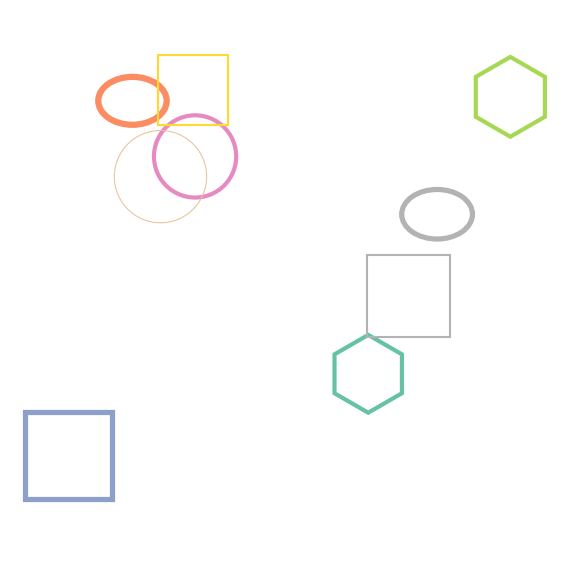[{"shape": "hexagon", "thickness": 2, "radius": 0.34, "center": [0.638, 0.352]}, {"shape": "oval", "thickness": 3, "radius": 0.3, "center": [0.229, 0.825]}, {"shape": "square", "thickness": 2.5, "radius": 0.38, "center": [0.118, 0.211]}, {"shape": "circle", "thickness": 2, "radius": 0.36, "center": [0.338, 0.728]}, {"shape": "hexagon", "thickness": 2, "radius": 0.35, "center": [0.884, 0.831]}, {"shape": "square", "thickness": 1, "radius": 0.3, "center": [0.335, 0.844]}, {"shape": "circle", "thickness": 0.5, "radius": 0.4, "center": [0.278, 0.693]}, {"shape": "square", "thickness": 1, "radius": 0.36, "center": [0.707, 0.487]}, {"shape": "oval", "thickness": 2.5, "radius": 0.31, "center": [0.757, 0.628]}]